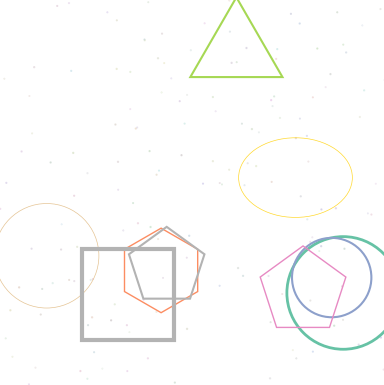[{"shape": "circle", "thickness": 2, "radius": 0.73, "center": [0.891, 0.239]}, {"shape": "hexagon", "thickness": 1, "radius": 0.55, "center": [0.418, 0.298]}, {"shape": "circle", "thickness": 1.5, "radius": 0.52, "center": [0.862, 0.279]}, {"shape": "pentagon", "thickness": 1, "radius": 0.58, "center": [0.787, 0.244]}, {"shape": "triangle", "thickness": 1.5, "radius": 0.69, "center": [0.614, 0.869]}, {"shape": "oval", "thickness": 0.5, "radius": 0.74, "center": [0.767, 0.539]}, {"shape": "circle", "thickness": 0.5, "radius": 0.68, "center": [0.121, 0.336]}, {"shape": "square", "thickness": 3, "radius": 0.59, "center": [0.332, 0.235]}, {"shape": "pentagon", "thickness": 1.5, "radius": 0.52, "center": [0.433, 0.308]}]